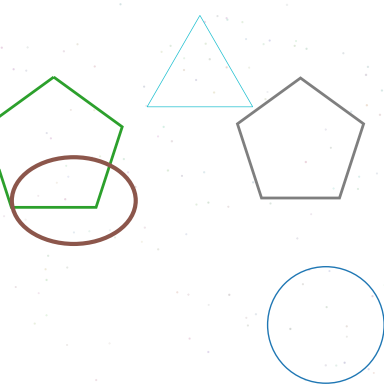[{"shape": "circle", "thickness": 1, "radius": 0.76, "center": [0.846, 0.156]}, {"shape": "pentagon", "thickness": 2, "radius": 0.94, "center": [0.14, 0.613]}, {"shape": "oval", "thickness": 3, "radius": 0.8, "center": [0.192, 0.479]}, {"shape": "pentagon", "thickness": 2, "radius": 0.86, "center": [0.781, 0.625]}, {"shape": "triangle", "thickness": 0.5, "radius": 0.79, "center": [0.519, 0.802]}]